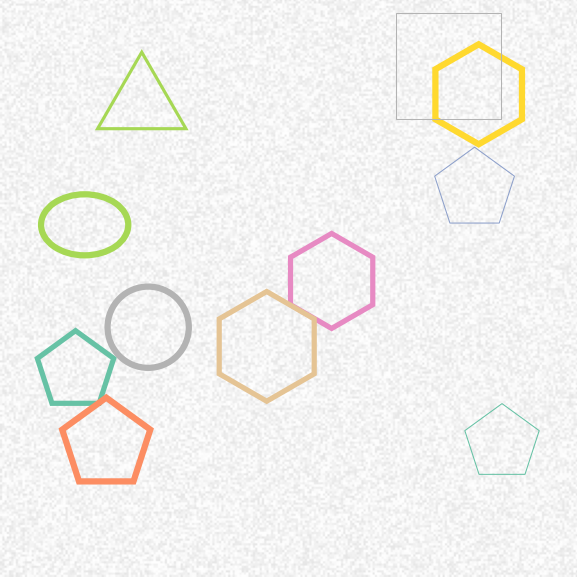[{"shape": "pentagon", "thickness": 2.5, "radius": 0.35, "center": [0.131, 0.357]}, {"shape": "pentagon", "thickness": 0.5, "radius": 0.34, "center": [0.869, 0.233]}, {"shape": "pentagon", "thickness": 3, "radius": 0.4, "center": [0.184, 0.23]}, {"shape": "pentagon", "thickness": 0.5, "radius": 0.36, "center": [0.822, 0.672]}, {"shape": "hexagon", "thickness": 2.5, "radius": 0.41, "center": [0.574, 0.513]}, {"shape": "oval", "thickness": 3, "radius": 0.38, "center": [0.147, 0.61]}, {"shape": "triangle", "thickness": 1.5, "radius": 0.44, "center": [0.245, 0.82]}, {"shape": "hexagon", "thickness": 3, "radius": 0.43, "center": [0.829, 0.836]}, {"shape": "hexagon", "thickness": 2.5, "radius": 0.47, "center": [0.462, 0.399]}, {"shape": "circle", "thickness": 3, "radius": 0.35, "center": [0.257, 0.433]}, {"shape": "square", "thickness": 0.5, "radius": 0.46, "center": [0.777, 0.884]}]